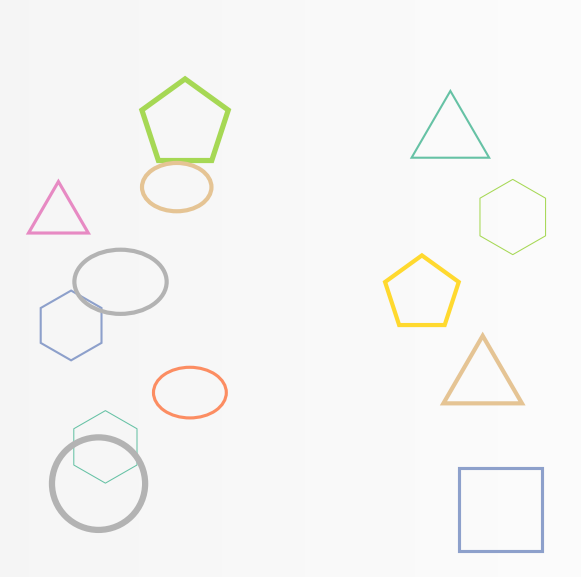[{"shape": "triangle", "thickness": 1, "radius": 0.39, "center": [0.775, 0.765]}, {"shape": "hexagon", "thickness": 0.5, "radius": 0.31, "center": [0.181, 0.225]}, {"shape": "oval", "thickness": 1.5, "radius": 0.31, "center": [0.327, 0.319]}, {"shape": "square", "thickness": 1.5, "radius": 0.36, "center": [0.861, 0.117]}, {"shape": "hexagon", "thickness": 1, "radius": 0.3, "center": [0.122, 0.436]}, {"shape": "triangle", "thickness": 1.5, "radius": 0.3, "center": [0.1, 0.625]}, {"shape": "pentagon", "thickness": 2.5, "radius": 0.39, "center": [0.318, 0.784]}, {"shape": "hexagon", "thickness": 0.5, "radius": 0.33, "center": [0.882, 0.623]}, {"shape": "pentagon", "thickness": 2, "radius": 0.33, "center": [0.726, 0.49]}, {"shape": "triangle", "thickness": 2, "radius": 0.39, "center": [0.83, 0.34]}, {"shape": "oval", "thickness": 2, "radius": 0.3, "center": [0.304, 0.675]}, {"shape": "circle", "thickness": 3, "radius": 0.4, "center": [0.17, 0.162]}, {"shape": "oval", "thickness": 2, "radius": 0.4, "center": [0.207, 0.511]}]